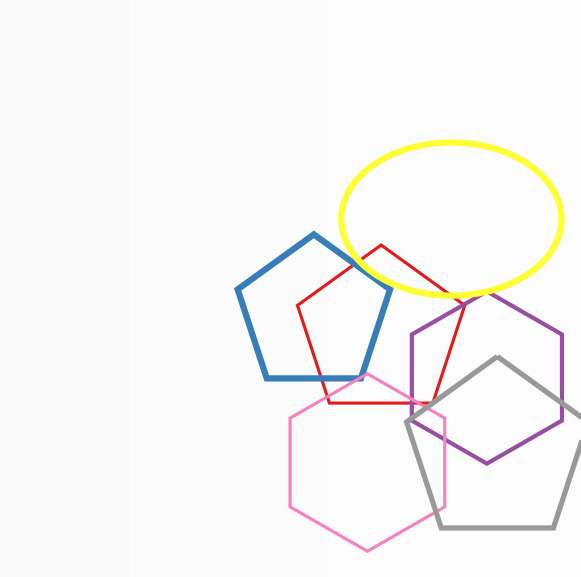[{"shape": "pentagon", "thickness": 1.5, "radius": 0.76, "center": [0.656, 0.424]}, {"shape": "pentagon", "thickness": 3, "radius": 0.69, "center": [0.54, 0.455]}, {"shape": "hexagon", "thickness": 2, "radius": 0.75, "center": [0.838, 0.345]}, {"shape": "oval", "thickness": 3, "radius": 0.95, "center": [0.777, 0.62]}, {"shape": "hexagon", "thickness": 1.5, "radius": 0.77, "center": [0.632, 0.198]}, {"shape": "pentagon", "thickness": 2.5, "radius": 0.82, "center": [0.856, 0.218]}]